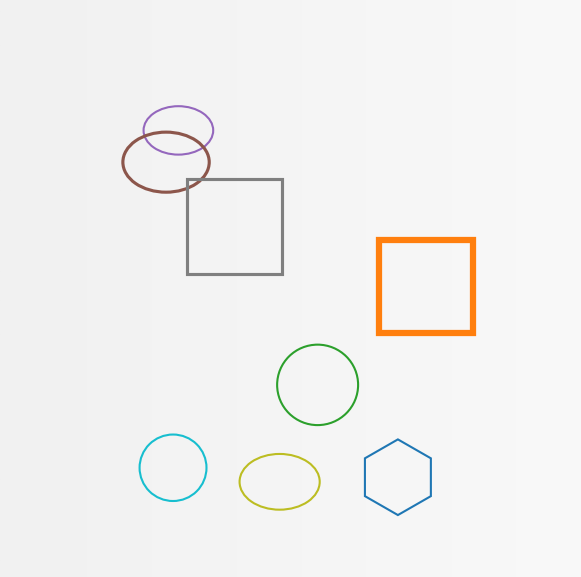[{"shape": "hexagon", "thickness": 1, "radius": 0.33, "center": [0.685, 0.173]}, {"shape": "square", "thickness": 3, "radius": 0.4, "center": [0.733, 0.502]}, {"shape": "circle", "thickness": 1, "radius": 0.35, "center": [0.546, 0.333]}, {"shape": "oval", "thickness": 1, "radius": 0.3, "center": [0.307, 0.773]}, {"shape": "oval", "thickness": 1.5, "radius": 0.37, "center": [0.286, 0.718]}, {"shape": "square", "thickness": 1.5, "radius": 0.41, "center": [0.404, 0.607]}, {"shape": "oval", "thickness": 1, "radius": 0.34, "center": [0.481, 0.165]}, {"shape": "circle", "thickness": 1, "radius": 0.29, "center": [0.298, 0.189]}]